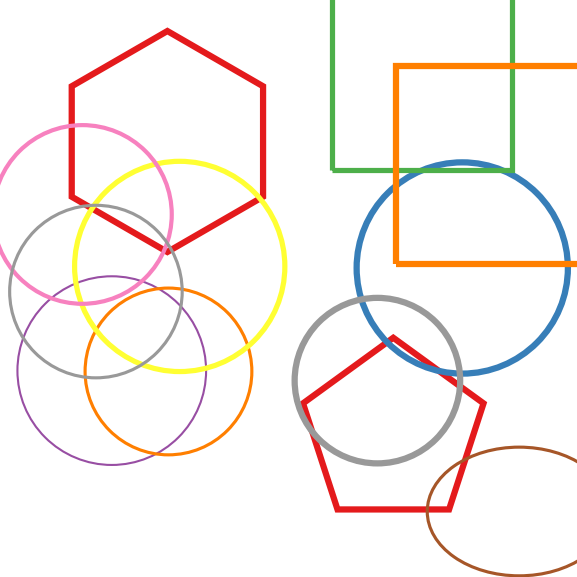[{"shape": "hexagon", "thickness": 3, "radius": 0.96, "center": [0.29, 0.754]}, {"shape": "pentagon", "thickness": 3, "radius": 0.82, "center": [0.681, 0.25]}, {"shape": "circle", "thickness": 3, "radius": 0.91, "center": [0.8, 0.535]}, {"shape": "square", "thickness": 2.5, "radius": 0.78, "center": [0.731, 0.86]}, {"shape": "circle", "thickness": 1, "radius": 0.82, "center": [0.194, 0.357]}, {"shape": "square", "thickness": 3, "radius": 0.86, "center": [0.856, 0.713]}, {"shape": "circle", "thickness": 1.5, "radius": 0.72, "center": [0.292, 0.356]}, {"shape": "circle", "thickness": 2.5, "radius": 0.91, "center": [0.311, 0.538]}, {"shape": "oval", "thickness": 1.5, "radius": 0.8, "center": [0.899, 0.113]}, {"shape": "circle", "thickness": 2, "radius": 0.77, "center": [0.143, 0.628]}, {"shape": "circle", "thickness": 3, "radius": 0.72, "center": [0.654, 0.34]}, {"shape": "circle", "thickness": 1.5, "radius": 0.75, "center": [0.166, 0.494]}]